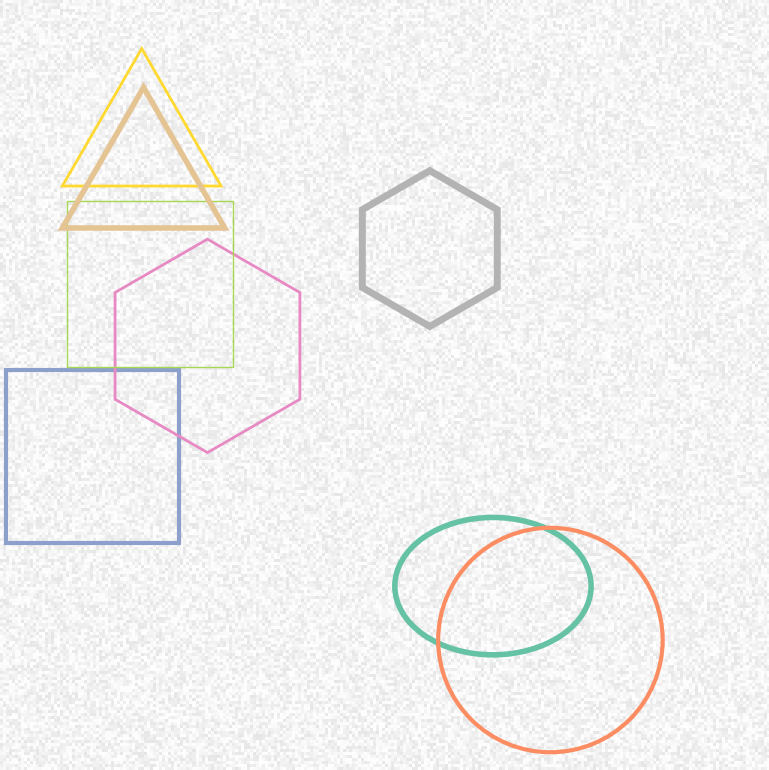[{"shape": "oval", "thickness": 2, "radius": 0.64, "center": [0.64, 0.239]}, {"shape": "circle", "thickness": 1.5, "radius": 0.73, "center": [0.715, 0.169]}, {"shape": "square", "thickness": 1.5, "radius": 0.56, "center": [0.12, 0.407]}, {"shape": "hexagon", "thickness": 1, "radius": 0.69, "center": [0.269, 0.551]}, {"shape": "square", "thickness": 0.5, "radius": 0.54, "center": [0.195, 0.631]}, {"shape": "triangle", "thickness": 1, "radius": 0.59, "center": [0.184, 0.818]}, {"shape": "triangle", "thickness": 2, "radius": 0.61, "center": [0.186, 0.765]}, {"shape": "hexagon", "thickness": 2.5, "radius": 0.51, "center": [0.558, 0.677]}]